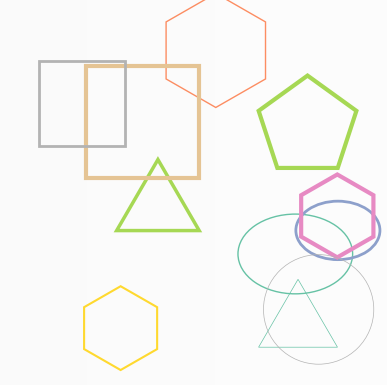[{"shape": "oval", "thickness": 1, "radius": 0.74, "center": [0.762, 0.34]}, {"shape": "triangle", "thickness": 0.5, "radius": 0.59, "center": [0.769, 0.157]}, {"shape": "hexagon", "thickness": 1, "radius": 0.74, "center": [0.557, 0.869]}, {"shape": "oval", "thickness": 2, "radius": 0.54, "center": [0.872, 0.402]}, {"shape": "hexagon", "thickness": 3, "radius": 0.54, "center": [0.87, 0.439]}, {"shape": "triangle", "thickness": 2.5, "radius": 0.61, "center": [0.408, 0.463]}, {"shape": "pentagon", "thickness": 3, "radius": 0.66, "center": [0.794, 0.671]}, {"shape": "hexagon", "thickness": 1.5, "radius": 0.54, "center": [0.311, 0.148]}, {"shape": "square", "thickness": 3, "radius": 0.73, "center": [0.367, 0.683]}, {"shape": "circle", "thickness": 0.5, "radius": 0.71, "center": [0.822, 0.196]}, {"shape": "square", "thickness": 2, "radius": 0.55, "center": [0.211, 0.732]}]